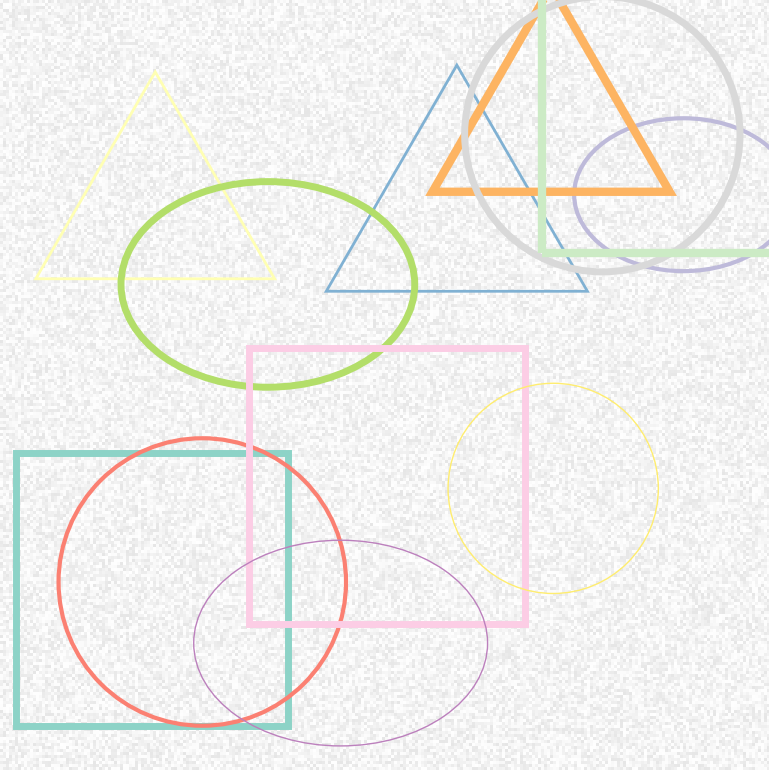[{"shape": "square", "thickness": 2.5, "radius": 0.89, "center": [0.197, 0.234]}, {"shape": "triangle", "thickness": 1, "radius": 0.9, "center": [0.202, 0.727]}, {"shape": "oval", "thickness": 1.5, "radius": 0.71, "center": [0.888, 0.747]}, {"shape": "circle", "thickness": 1.5, "radius": 0.93, "center": [0.263, 0.244]}, {"shape": "triangle", "thickness": 1, "radius": 0.98, "center": [0.593, 0.72]}, {"shape": "triangle", "thickness": 3, "radius": 0.89, "center": [0.716, 0.84]}, {"shape": "oval", "thickness": 2.5, "radius": 0.95, "center": [0.348, 0.631]}, {"shape": "square", "thickness": 2.5, "radius": 0.9, "center": [0.503, 0.369]}, {"shape": "circle", "thickness": 2.5, "radius": 0.89, "center": [0.782, 0.826]}, {"shape": "oval", "thickness": 0.5, "radius": 0.95, "center": [0.442, 0.165]}, {"shape": "square", "thickness": 3, "radius": 0.87, "center": [0.878, 0.846]}, {"shape": "circle", "thickness": 0.5, "radius": 0.68, "center": [0.718, 0.366]}]